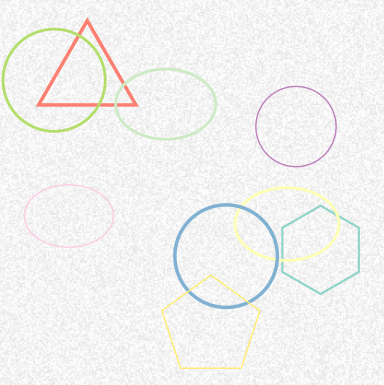[{"shape": "hexagon", "thickness": 1.5, "radius": 0.57, "center": [0.833, 0.351]}, {"shape": "oval", "thickness": 2, "radius": 0.68, "center": [0.745, 0.418]}, {"shape": "triangle", "thickness": 2.5, "radius": 0.73, "center": [0.227, 0.8]}, {"shape": "circle", "thickness": 2.5, "radius": 0.67, "center": [0.587, 0.335]}, {"shape": "circle", "thickness": 2, "radius": 0.66, "center": [0.141, 0.792]}, {"shape": "oval", "thickness": 1, "radius": 0.58, "center": [0.179, 0.439]}, {"shape": "circle", "thickness": 1, "radius": 0.52, "center": [0.769, 0.671]}, {"shape": "oval", "thickness": 2, "radius": 0.65, "center": [0.43, 0.73]}, {"shape": "pentagon", "thickness": 1, "radius": 0.67, "center": [0.548, 0.152]}]